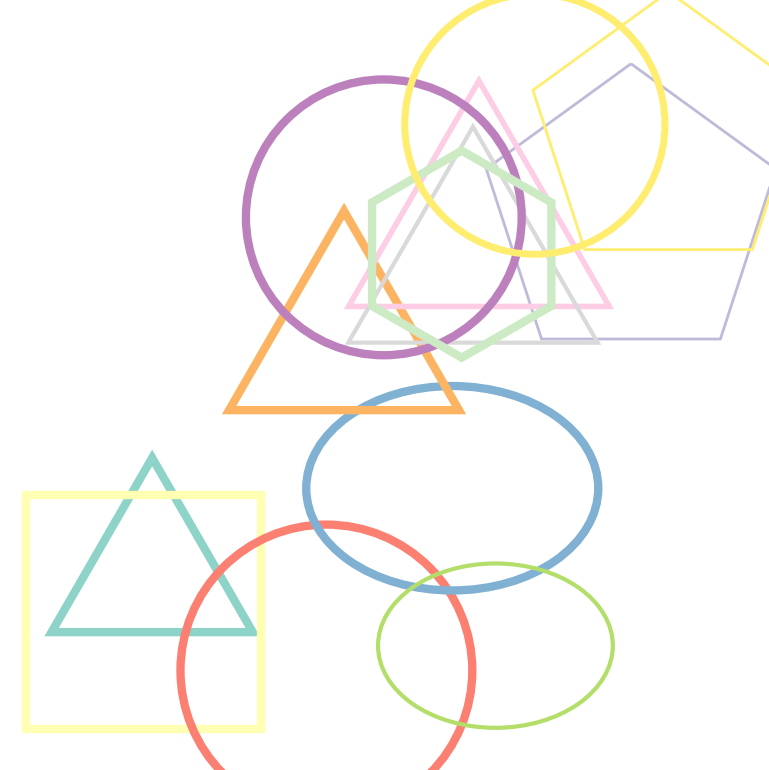[{"shape": "triangle", "thickness": 3, "radius": 0.75, "center": [0.198, 0.255]}, {"shape": "square", "thickness": 3, "radius": 0.76, "center": [0.187, 0.205]}, {"shape": "pentagon", "thickness": 1, "radius": 0.99, "center": [0.819, 0.72]}, {"shape": "circle", "thickness": 3, "radius": 0.95, "center": [0.424, 0.129]}, {"shape": "oval", "thickness": 3, "radius": 0.95, "center": [0.587, 0.366]}, {"shape": "triangle", "thickness": 3, "radius": 0.86, "center": [0.447, 0.554]}, {"shape": "oval", "thickness": 1.5, "radius": 0.76, "center": [0.643, 0.161]}, {"shape": "triangle", "thickness": 2, "radius": 0.98, "center": [0.622, 0.7]}, {"shape": "triangle", "thickness": 1.5, "radius": 0.93, "center": [0.614, 0.648]}, {"shape": "circle", "thickness": 3, "radius": 0.9, "center": [0.498, 0.718]}, {"shape": "hexagon", "thickness": 3, "radius": 0.67, "center": [0.6, 0.67]}, {"shape": "pentagon", "thickness": 1, "radius": 0.93, "center": [0.868, 0.826]}, {"shape": "circle", "thickness": 2.5, "radius": 0.84, "center": [0.695, 0.839]}]